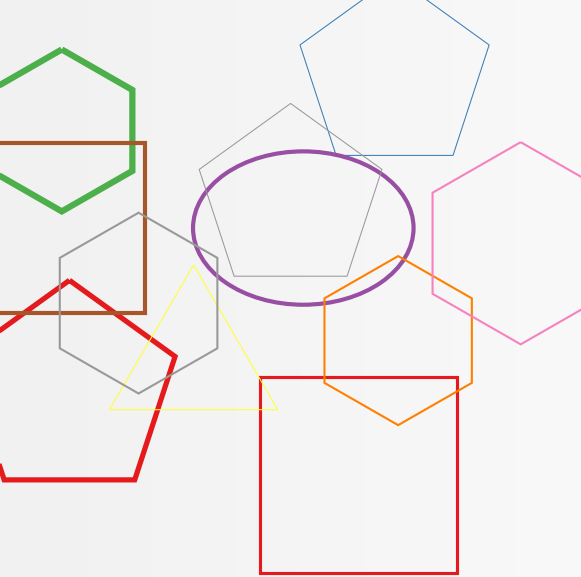[{"shape": "square", "thickness": 1.5, "radius": 0.85, "center": [0.617, 0.177]}, {"shape": "pentagon", "thickness": 2.5, "radius": 0.96, "center": [0.119, 0.323]}, {"shape": "pentagon", "thickness": 0.5, "radius": 0.86, "center": [0.679, 0.868]}, {"shape": "hexagon", "thickness": 3, "radius": 0.7, "center": [0.106, 0.773]}, {"shape": "oval", "thickness": 2, "radius": 0.95, "center": [0.522, 0.604]}, {"shape": "hexagon", "thickness": 1, "radius": 0.73, "center": [0.685, 0.409]}, {"shape": "triangle", "thickness": 0.5, "radius": 0.84, "center": [0.333, 0.373]}, {"shape": "square", "thickness": 2, "radius": 0.74, "center": [0.102, 0.604]}, {"shape": "hexagon", "thickness": 1, "radius": 0.88, "center": [0.896, 0.578]}, {"shape": "hexagon", "thickness": 1, "radius": 0.78, "center": [0.238, 0.474]}, {"shape": "pentagon", "thickness": 0.5, "radius": 0.83, "center": [0.5, 0.655]}]